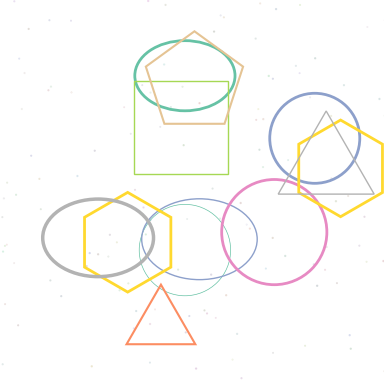[{"shape": "oval", "thickness": 2, "radius": 0.65, "center": [0.48, 0.803]}, {"shape": "circle", "thickness": 0.5, "radius": 0.59, "center": [0.48, 0.35]}, {"shape": "triangle", "thickness": 1.5, "radius": 0.52, "center": [0.418, 0.157]}, {"shape": "oval", "thickness": 1, "radius": 0.75, "center": [0.518, 0.379]}, {"shape": "circle", "thickness": 2, "radius": 0.58, "center": [0.818, 0.641]}, {"shape": "circle", "thickness": 2, "radius": 0.68, "center": [0.712, 0.397]}, {"shape": "square", "thickness": 1, "radius": 0.61, "center": [0.469, 0.669]}, {"shape": "hexagon", "thickness": 2, "radius": 0.65, "center": [0.332, 0.371]}, {"shape": "hexagon", "thickness": 2, "radius": 0.63, "center": [0.885, 0.563]}, {"shape": "pentagon", "thickness": 1.5, "radius": 0.66, "center": [0.505, 0.786]}, {"shape": "triangle", "thickness": 1, "radius": 0.72, "center": [0.847, 0.568]}, {"shape": "oval", "thickness": 2.5, "radius": 0.72, "center": [0.255, 0.382]}]